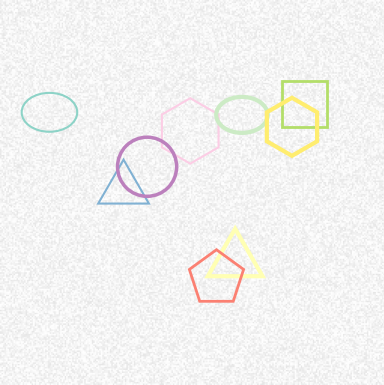[{"shape": "oval", "thickness": 1.5, "radius": 0.36, "center": [0.128, 0.708]}, {"shape": "triangle", "thickness": 3, "radius": 0.41, "center": [0.611, 0.324]}, {"shape": "pentagon", "thickness": 2, "radius": 0.37, "center": [0.562, 0.277]}, {"shape": "triangle", "thickness": 1.5, "radius": 0.38, "center": [0.321, 0.509]}, {"shape": "square", "thickness": 2, "radius": 0.3, "center": [0.791, 0.729]}, {"shape": "hexagon", "thickness": 1.5, "radius": 0.42, "center": [0.494, 0.66]}, {"shape": "circle", "thickness": 2.5, "radius": 0.38, "center": [0.382, 0.567]}, {"shape": "oval", "thickness": 3, "radius": 0.33, "center": [0.628, 0.702]}, {"shape": "hexagon", "thickness": 3, "radius": 0.38, "center": [0.758, 0.671]}]